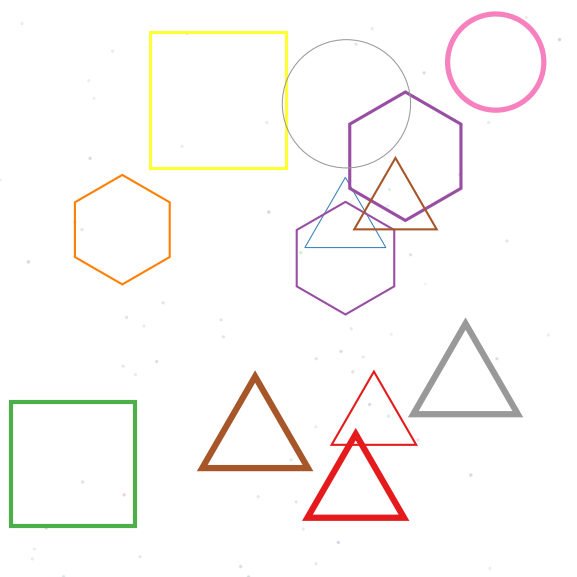[{"shape": "triangle", "thickness": 3, "radius": 0.48, "center": [0.616, 0.151]}, {"shape": "triangle", "thickness": 1, "radius": 0.42, "center": [0.647, 0.271]}, {"shape": "triangle", "thickness": 0.5, "radius": 0.41, "center": [0.598, 0.611]}, {"shape": "square", "thickness": 2, "radius": 0.54, "center": [0.127, 0.196]}, {"shape": "hexagon", "thickness": 1.5, "radius": 0.56, "center": [0.702, 0.729]}, {"shape": "hexagon", "thickness": 1, "radius": 0.49, "center": [0.598, 0.552]}, {"shape": "hexagon", "thickness": 1, "radius": 0.47, "center": [0.212, 0.601]}, {"shape": "square", "thickness": 1.5, "radius": 0.59, "center": [0.377, 0.826]}, {"shape": "triangle", "thickness": 1, "radius": 0.41, "center": [0.685, 0.643]}, {"shape": "triangle", "thickness": 3, "radius": 0.53, "center": [0.442, 0.241]}, {"shape": "circle", "thickness": 2.5, "radius": 0.42, "center": [0.858, 0.892]}, {"shape": "triangle", "thickness": 3, "radius": 0.52, "center": [0.806, 0.334]}, {"shape": "circle", "thickness": 0.5, "radius": 0.56, "center": [0.6, 0.819]}]